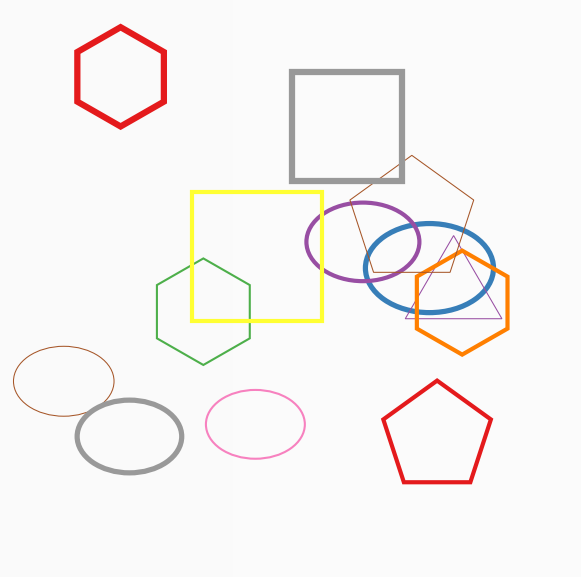[{"shape": "hexagon", "thickness": 3, "radius": 0.43, "center": [0.208, 0.866]}, {"shape": "pentagon", "thickness": 2, "radius": 0.49, "center": [0.752, 0.243]}, {"shape": "oval", "thickness": 2.5, "radius": 0.55, "center": [0.739, 0.535]}, {"shape": "hexagon", "thickness": 1, "radius": 0.46, "center": [0.35, 0.459]}, {"shape": "oval", "thickness": 2, "radius": 0.49, "center": [0.624, 0.58]}, {"shape": "triangle", "thickness": 0.5, "radius": 0.48, "center": [0.78, 0.495]}, {"shape": "hexagon", "thickness": 2, "radius": 0.45, "center": [0.795, 0.475]}, {"shape": "square", "thickness": 2, "radius": 0.56, "center": [0.442, 0.554]}, {"shape": "pentagon", "thickness": 0.5, "radius": 0.56, "center": [0.709, 0.618]}, {"shape": "oval", "thickness": 0.5, "radius": 0.43, "center": [0.11, 0.339]}, {"shape": "oval", "thickness": 1, "radius": 0.43, "center": [0.439, 0.264]}, {"shape": "oval", "thickness": 2.5, "radius": 0.45, "center": [0.223, 0.243]}, {"shape": "square", "thickness": 3, "radius": 0.47, "center": [0.597, 0.78]}]